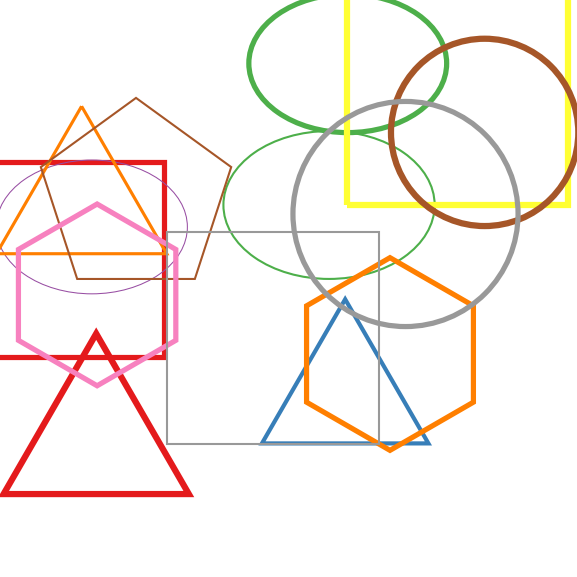[{"shape": "square", "thickness": 2.5, "radius": 0.84, "center": [0.116, 0.55]}, {"shape": "triangle", "thickness": 3, "radius": 0.93, "center": [0.167, 0.236]}, {"shape": "triangle", "thickness": 2, "radius": 0.83, "center": [0.598, 0.315]}, {"shape": "oval", "thickness": 1, "radius": 0.91, "center": [0.57, 0.644]}, {"shape": "oval", "thickness": 2.5, "radius": 0.86, "center": [0.602, 0.889]}, {"shape": "oval", "thickness": 0.5, "radius": 0.83, "center": [0.159, 0.606]}, {"shape": "triangle", "thickness": 1.5, "radius": 0.85, "center": [0.141, 0.645]}, {"shape": "hexagon", "thickness": 2.5, "radius": 0.83, "center": [0.675, 0.386]}, {"shape": "square", "thickness": 3, "radius": 0.96, "center": [0.793, 0.835]}, {"shape": "pentagon", "thickness": 1, "radius": 0.87, "center": [0.236, 0.656]}, {"shape": "circle", "thickness": 3, "radius": 0.81, "center": [0.839, 0.77]}, {"shape": "hexagon", "thickness": 2.5, "radius": 0.79, "center": [0.168, 0.488]}, {"shape": "square", "thickness": 1, "radius": 0.92, "center": [0.473, 0.415]}, {"shape": "circle", "thickness": 2.5, "radius": 0.97, "center": [0.702, 0.629]}]